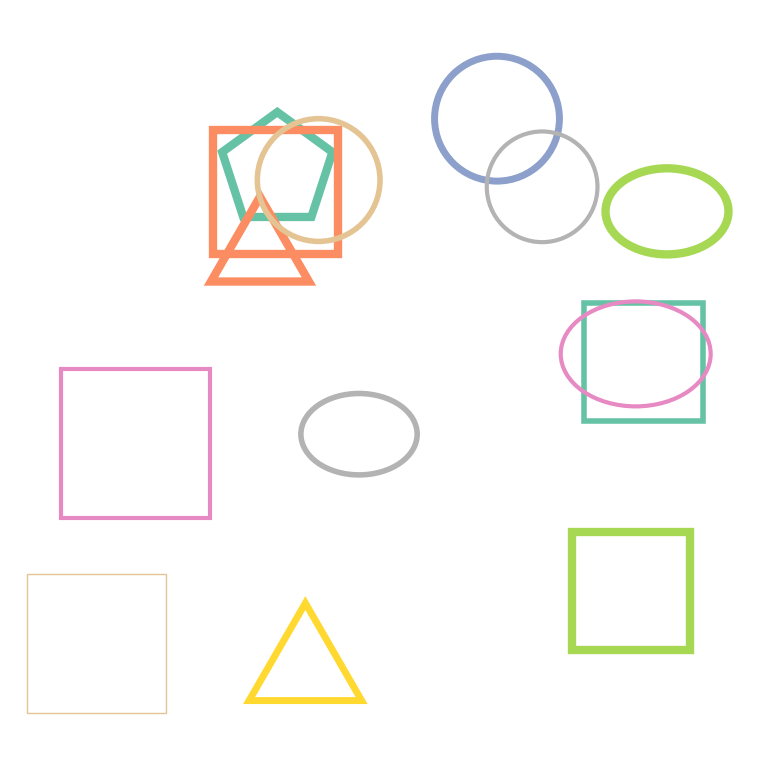[{"shape": "pentagon", "thickness": 3, "radius": 0.38, "center": [0.36, 0.779]}, {"shape": "square", "thickness": 2, "radius": 0.38, "center": [0.836, 0.53]}, {"shape": "triangle", "thickness": 3, "radius": 0.37, "center": [0.338, 0.671]}, {"shape": "square", "thickness": 3, "radius": 0.4, "center": [0.358, 0.751]}, {"shape": "circle", "thickness": 2.5, "radius": 0.41, "center": [0.645, 0.846]}, {"shape": "oval", "thickness": 1.5, "radius": 0.49, "center": [0.826, 0.54]}, {"shape": "square", "thickness": 1.5, "radius": 0.48, "center": [0.176, 0.424]}, {"shape": "oval", "thickness": 3, "radius": 0.4, "center": [0.866, 0.726]}, {"shape": "square", "thickness": 3, "radius": 0.38, "center": [0.82, 0.233]}, {"shape": "triangle", "thickness": 2.5, "radius": 0.42, "center": [0.397, 0.132]}, {"shape": "square", "thickness": 0.5, "radius": 0.45, "center": [0.125, 0.164]}, {"shape": "circle", "thickness": 2, "radius": 0.4, "center": [0.414, 0.766]}, {"shape": "circle", "thickness": 1.5, "radius": 0.36, "center": [0.704, 0.757]}, {"shape": "oval", "thickness": 2, "radius": 0.38, "center": [0.466, 0.436]}]